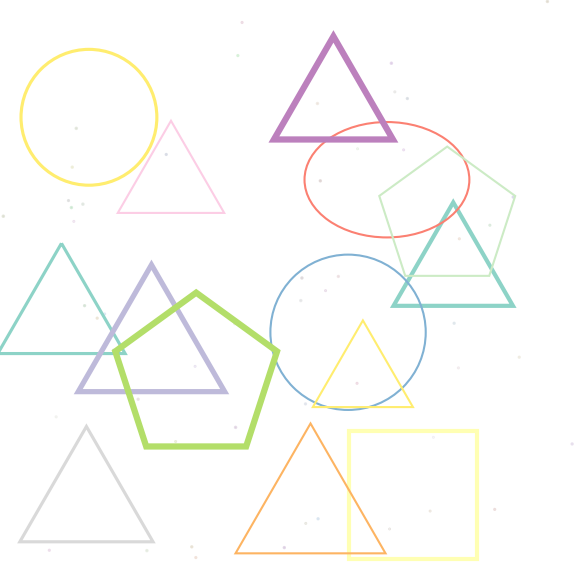[{"shape": "triangle", "thickness": 2, "radius": 0.6, "center": [0.785, 0.529]}, {"shape": "triangle", "thickness": 1.5, "radius": 0.64, "center": [0.106, 0.451]}, {"shape": "square", "thickness": 2, "radius": 0.56, "center": [0.716, 0.141]}, {"shape": "triangle", "thickness": 2.5, "radius": 0.73, "center": [0.262, 0.394]}, {"shape": "oval", "thickness": 1, "radius": 0.71, "center": [0.67, 0.688]}, {"shape": "circle", "thickness": 1, "radius": 0.67, "center": [0.603, 0.424]}, {"shape": "triangle", "thickness": 1, "radius": 0.75, "center": [0.538, 0.116]}, {"shape": "pentagon", "thickness": 3, "radius": 0.74, "center": [0.34, 0.345]}, {"shape": "triangle", "thickness": 1, "radius": 0.53, "center": [0.296, 0.684]}, {"shape": "triangle", "thickness": 1.5, "radius": 0.67, "center": [0.15, 0.128]}, {"shape": "triangle", "thickness": 3, "radius": 0.59, "center": [0.577, 0.817]}, {"shape": "pentagon", "thickness": 1, "radius": 0.62, "center": [0.774, 0.622]}, {"shape": "triangle", "thickness": 1, "radius": 0.5, "center": [0.628, 0.344]}, {"shape": "circle", "thickness": 1.5, "radius": 0.59, "center": [0.154, 0.796]}]